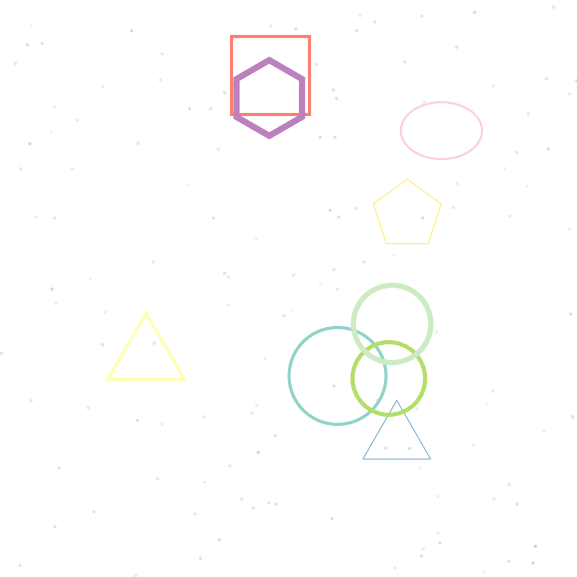[{"shape": "circle", "thickness": 1.5, "radius": 0.42, "center": [0.584, 0.348]}, {"shape": "triangle", "thickness": 1.5, "radius": 0.38, "center": [0.253, 0.38]}, {"shape": "square", "thickness": 1.5, "radius": 0.34, "center": [0.468, 0.869]}, {"shape": "triangle", "thickness": 0.5, "radius": 0.34, "center": [0.687, 0.238]}, {"shape": "circle", "thickness": 2, "radius": 0.31, "center": [0.673, 0.344]}, {"shape": "oval", "thickness": 1, "radius": 0.35, "center": [0.764, 0.773]}, {"shape": "hexagon", "thickness": 3, "radius": 0.33, "center": [0.466, 0.829]}, {"shape": "circle", "thickness": 2.5, "radius": 0.34, "center": [0.679, 0.438]}, {"shape": "pentagon", "thickness": 0.5, "radius": 0.31, "center": [0.705, 0.627]}]